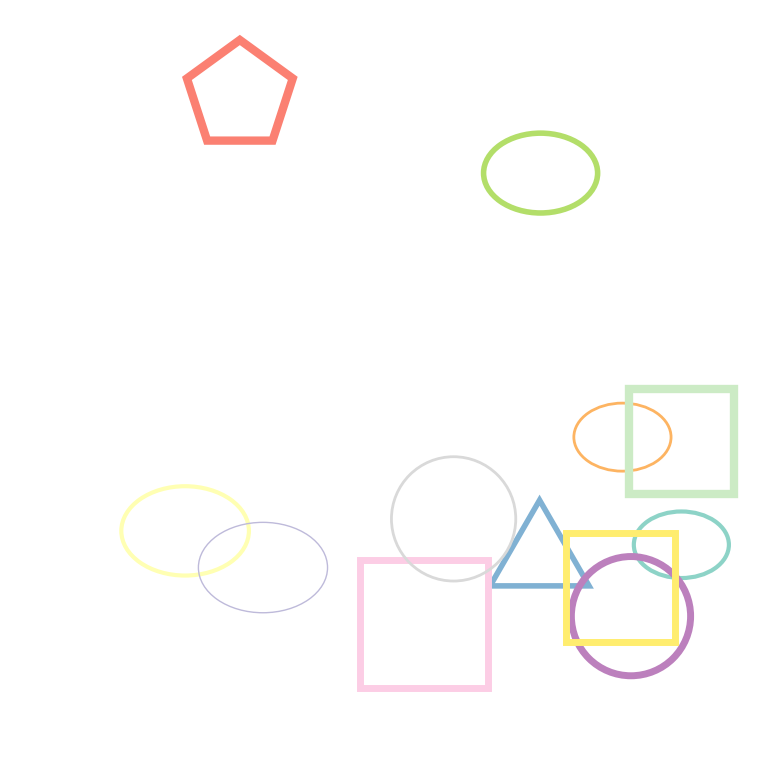[{"shape": "oval", "thickness": 1.5, "radius": 0.31, "center": [0.885, 0.293]}, {"shape": "oval", "thickness": 1.5, "radius": 0.41, "center": [0.24, 0.311]}, {"shape": "oval", "thickness": 0.5, "radius": 0.42, "center": [0.342, 0.263]}, {"shape": "pentagon", "thickness": 3, "radius": 0.36, "center": [0.311, 0.876]}, {"shape": "triangle", "thickness": 2, "radius": 0.37, "center": [0.701, 0.276]}, {"shape": "oval", "thickness": 1, "radius": 0.32, "center": [0.808, 0.432]}, {"shape": "oval", "thickness": 2, "radius": 0.37, "center": [0.702, 0.775]}, {"shape": "square", "thickness": 2.5, "radius": 0.42, "center": [0.55, 0.189]}, {"shape": "circle", "thickness": 1, "radius": 0.4, "center": [0.589, 0.326]}, {"shape": "circle", "thickness": 2.5, "radius": 0.39, "center": [0.819, 0.2]}, {"shape": "square", "thickness": 3, "radius": 0.34, "center": [0.885, 0.426]}, {"shape": "square", "thickness": 2.5, "radius": 0.35, "center": [0.805, 0.238]}]